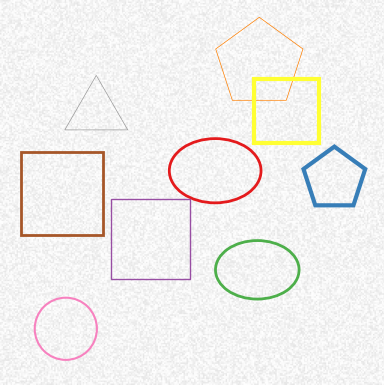[{"shape": "oval", "thickness": 2, "radius": 0.6, "center": [0.559, 0.557]}, {"shape": "pentagon", "thickness": 3, "radius": 0.42, "center": [0.868, 0.535]}, {"shape": "oval", "thickness": 2, "radius": 0.54, "center": [0.668, 0.299]}, {"shape": "square", "thickness": 1, "radius": 0.51, "center": [0.391, 0.379]}, {"shape": "pentagon", "thickness": 0.5, "radius": 0.6, "center": [0.674, 0.836]}, {"shape": "square", "thickness": 3, "radius": 0.42, "center": [0.743, 0.712]}, {"shape": "square", "thickness": 2, "radius": 0.54, "center": [0.161, 0.498]}, {"shape": "circle", "thickness": 1.5, "radius": 0.4, "center": [0.171, 0.146]}, {"shape": "triangle", "thickness": 0.5, "radius": 0.47, "center": [0.25, 0.71]}]